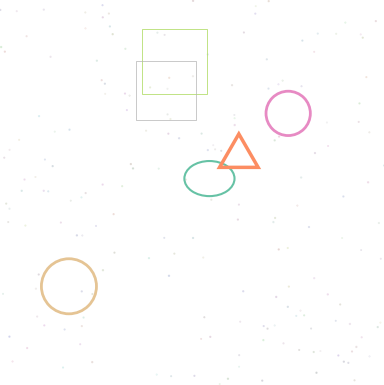[{"shape": "oval", "thickness": 1.5, "radius": 0.33, "center": [0.544, 0.536]}, {"shape": "triangle", "thickness": 2.5, "radius": 0.29, "center": [0.62, 0.594]}, {"shape": "circle", "thickness": 2, "radius": 0.29, "center": [0.749, 0.705]}, {"shape": "square", "thickness": 0.5, "radius": 0.42, "center": [0.453, 0.84]}, {"shape": "circle", "thickness": 2, "radius": 0.36, "center": [0.179, 0.256]}, {"shape": "square", "thickness": 0.5, "radius": 0.39, "center": [0.432, 0.765]}]